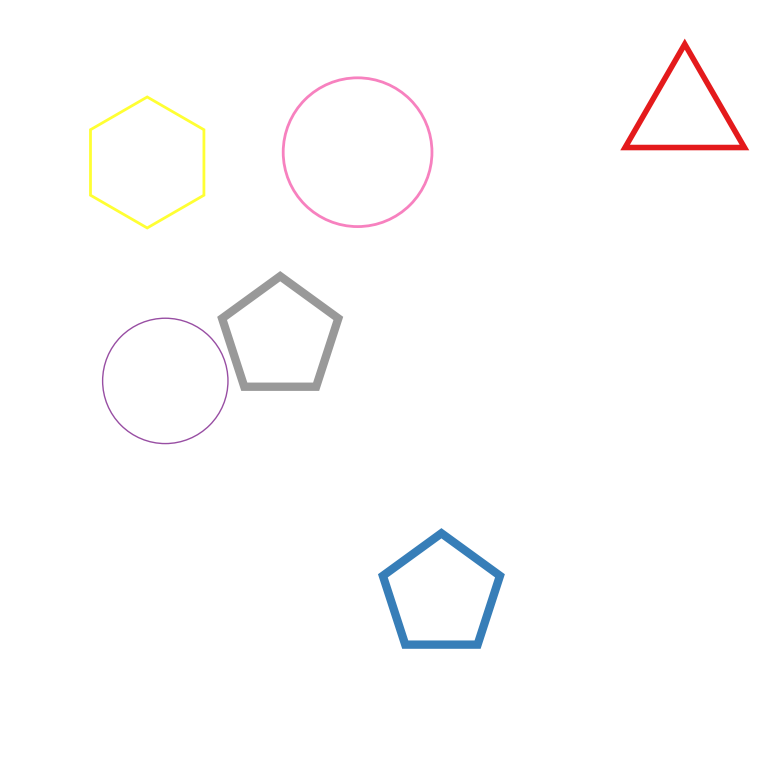[{"shape": "triangle", "thickness": 2, "radius": 0.45, "center": [0.889, 0.853]}, {"shape": "pentagon", "thickness": 3, "radius": 0.4, "center": [0.573, 0.227]}, {"shape": "circle", "thickness": 0.5, "radius": 0.41, "center": [0.215, 0.505]}, {"shape": "hexagon", "thickness": 1, "radius": 0.43, "center": [0.191, 0.789]}, {"shape": "circle", "thickness": 1, "radius": 0.48, "center": [0.464, 0.802]}, {"shape": "pentagon", "thickness": 3, "radius": 0.4, "center": [0.364, 0.562]}]